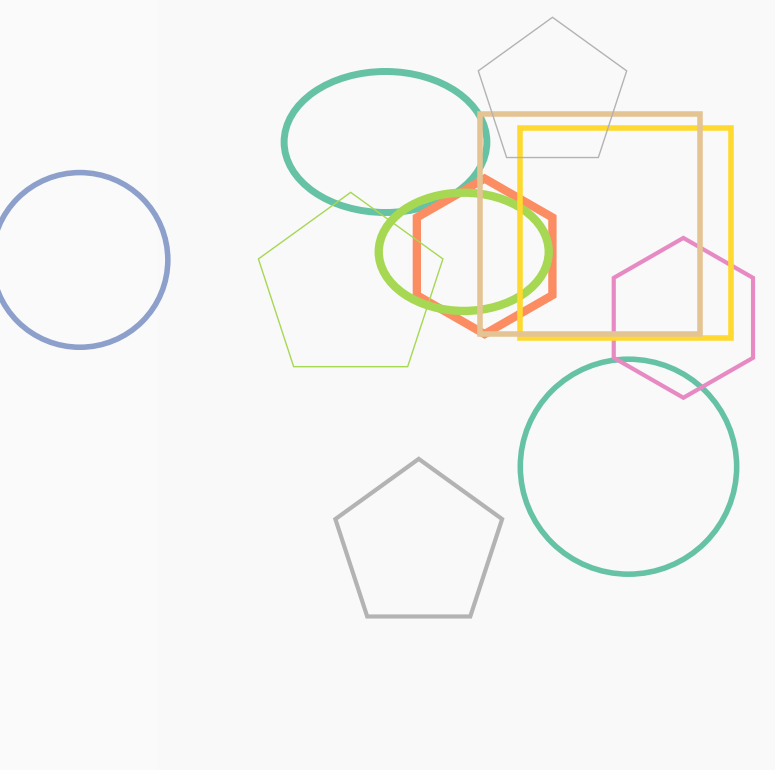[{"shape": "circle", "thickness": 2, "radius": 0.7, "center": [0.811, 0.394]}, {"shape": "oval", "thickness": 2.5, "radius": 0.65, "center": [0.497, 0.816]}, {"shape": "hexagon", "thickness": 3, "radius": 0.5, "center": [0.625, 0.667]}, {"shape": "circle", "thickness": 2, "radius": 0.57, "center": [0.103, 0.662]}, {"shape": "hexagon", "thickness": 1.5, "radius": 0.52, "center": [0.882, 0.587]}, {"shape": "pentagon", "thickness": 0.5, "radius": 0.63, "center": [0.452, 0.625]}, {"shape": "oval", "thickness": 3, "radius": 0.55, "center": [0.598, 0.673]}, {"shape": "square", "thickness": 2, "radius": 0.68, "center": [0.807, 0.698]}, {"shape": "square", "thickness": 2, "radius": 0.71, "center": [0.761, 0.709]}, {"shape": "pentagon", "thickness": 0.5, "radius": 0.5, "center": [0.713, 0.877]}, {"shape": "pentagon", "thickness": 1.5, "radius": 0.57, "center": [0.54, 0.291]}]